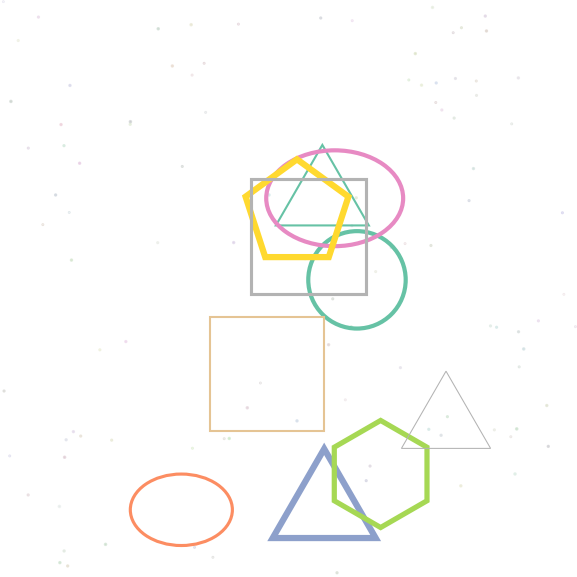[{"shape": "triangle", "thickness": 1, "radius": 0.46, "center": [0.558, 0.655]}, {"shape": "circle", "thickness": 2, "radius": 0.42, "center": [0.618, 0.515]}, {"shape": "oval", "thickness": 1.5, "radius": 0.44, "center": [0.314, 0.116]}, {"shape": "triangle", "thickness": 3, "radius": 0.51, "center": [0.561, 0.119]}, {"shape": "oval", "thickness": 2, "radius": 0.59, "center": [0.58, 0.656]}, {"shape": "hexagon", "thickness": 2.5, "radius": 0.46, "center": [0.659, 0.178]}, {"shape": "pentagon", "thickness": 3, "radius": 0.47, "center": [0.514, 0.63]}, {"shape": "square", "thickness": 1, "radius": 0.49, "center": [0.462, 0.352]}, {"shape": "triangle", "thickness": 0.5, "radius": 0.45, "center": [0.772, 0.267]}, {"shape": "square", "thickness": 1.5, "radius": 0.5, "center": [0.534, 0.59]}]